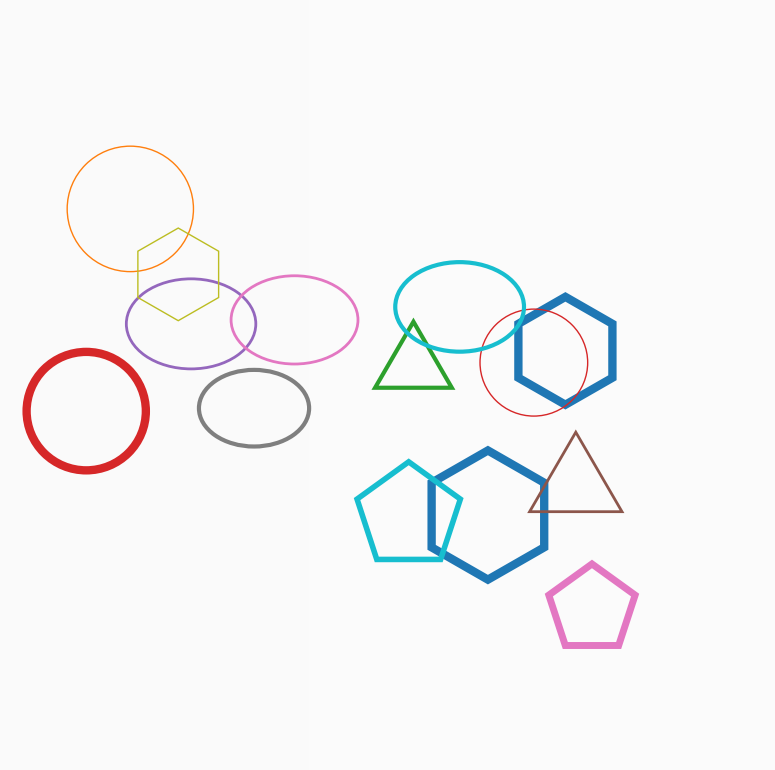[{"shape": "hexagon", "thickness": 3, "radius": 0.42, "center": [0.63, 0.331]}, {"shape": "hexagon", "thickness": 3, "radius": 0.35, "center": [0.73, 0.544]}, {"shape": "circle", "thickness": 0.5, "radius": 0.41, "center": [0.168, 0.729]}, {"shape": "triangle", "thickness": 1.5, "radius": 0.29, "center": [0.533, 0.525]}, {"shape": "circle", "thickness": 0.5, "radius": 0.35, "center": [0.689, 0.529]}, {"shape": "circle", "thickness": 3, "radius": 0.38, "center": [0.111, 0.466]}, {"shape": "oval", "thickness": 1, "radius": 0.42, "center": [0.247, 0.579]}, {"shape": "triangle", "thickness": 1, "radius": 0.34, "center": [0.743, 0.37]}, {"shape": "oval", "thickness": 1, "radius": 0.41, "center": [0.38, 0.585]}, {"shape": "pentagon", "thickness": 2.5, "radius": 0.29, "center": [0.764, 0.209]}, {"shape": "oval", "thickness": 1.5, "radius": 0.36, "center": [0.328, 0.47]}, {"shape": "hexagon", "thickness": 0.5, "radius": 0.3, "center": [0.23, 0.644]}, {"shape": "oval", "thickness": 1.5, "radius": 0.42, "center": [0.593, 0.601]}, {"shape": "pentagon", "thickness": 2, "radius": 0.35, "center": [0.527, 0.33]}]